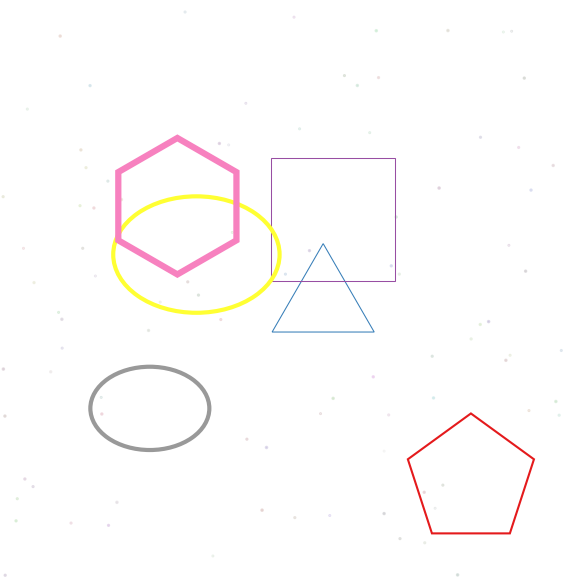[{"shape": "pentagon", "thickness": 1, "radius": 0.57, "center": [0.815, 0.168]}, {"shape": "triangle", "thickness": 0.5, "radius": 0.51, "center": [0.56, 0.475]}, {"shape": "square", "thickness": 0.5, "radius": 0.53, "center": [0.577, 0.619]}, {"shape": "oval", "thickness": 2, "radius": 0.72, "center": [0.34, 0.558]}, {"shape": "hexagon", "thickness": 3, "radius": 0.59, "center": [0.307, 0.642]}, {"shape": "oval", "thickness": 2, "radius": 0.52, "center": [0.259, 0.292]}]